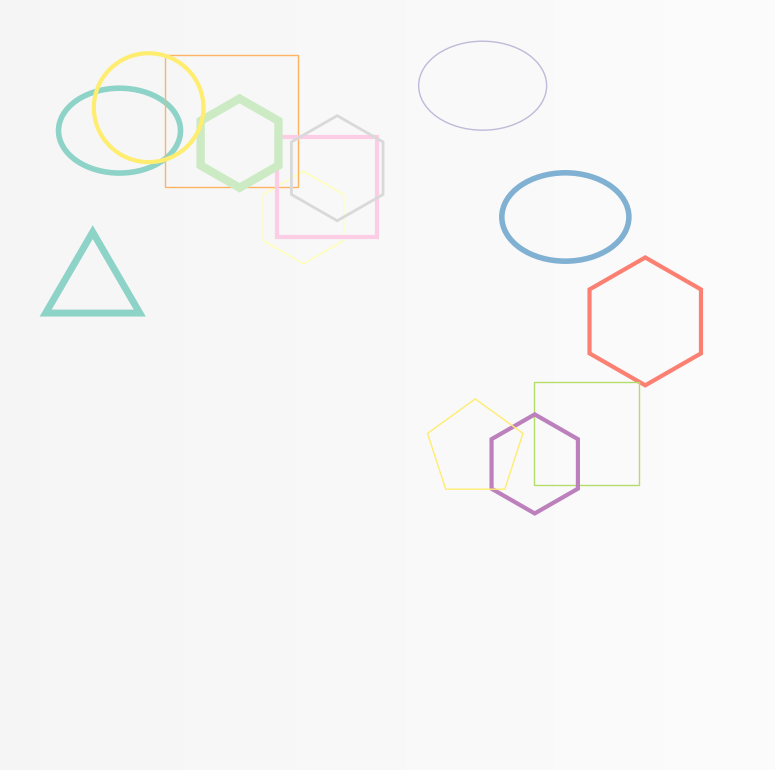[{"shape": "triangle", "thickness": 2.5, "radius": 0.35, "center": [0.12, 0.628]}, {"shape": "oval", "thickness": 2, "radius": 0.39, "center": [0.154, 0.83]}, {"shape": "hexagon", "thickness": 0.5, "radius": 0.3, "center": [0.392, 0.718]}, {"shape": "oval", "thickness": 0.5, "radius": 0.41, "center": [0.623, 0.889]}, {"shape": "hexagon", "thickness": 1.5, "radius": 0.42, "center": [0.833, 0.583]}, {"shape": "oval", "thickness": 2, "radius": 0.41, "center": [0.729, 0.718]}, {"shape": "square", "thickness": 0.5, "radius": 0.43, "center": [0.299, 0.843]}, {"shape": "square", "thickness": 0.5, "radius": 0.34, "center": [0.757, 0.437]}, {"shape": "square", "thickness": 1.5, "radius": 0.32, "center": [0.423, 0.757]}, {"shape": "hexagon", "thickness": 1, "radius": 0.34, "center": [0.435, 0.782]}, {"shape": "hexagon", "thickness": 1.5, "radius": 0.32, "center": [0.69, 0.398]}, {"shape": "hexagon", "thickness": 3, "radius": 0.29, "center": [0.309, 0.814]}, {"shape": "pentagon", "thickness": 0.5, "radius": 0.32, "center": [0.613, 0.417]}, {"shape": "circle", "thickness": 1.5, "radius": 0.35, "center": [0.192, 0.86]}]